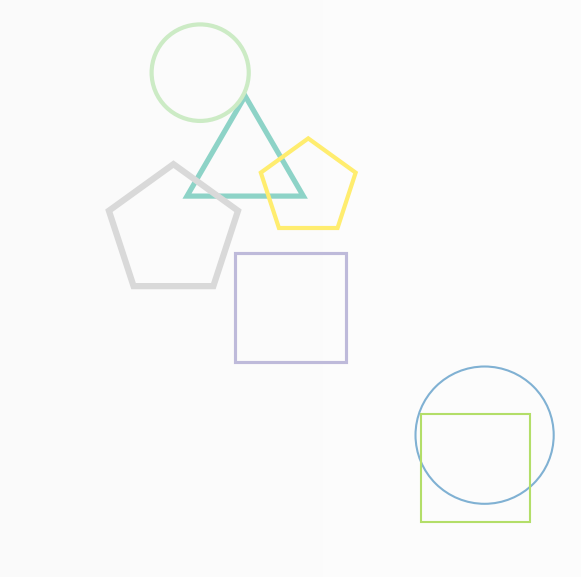[{"shape": "triangle", "thickness": 2.5, "radius": 0.58, "center": [0.422, 0.717]}, {"shape": "square", "thickness": 1.5, "radius": 0.48, "center": [0.5, 0.467]}, {"shape": "circle", "thickness": 1, "radius": 0.59, "center": [0.834, 0.246]}, {"shape": "square", "thickness": 1, "radius": 0.47, "center": [0.818, 0.188]}, {"shape": "pentagon", "thickness": 3, "radius": 0.58, "center": [0.298, 0.598]}, {"shape": "circle", "thickness": 2, "radius": 0.42, "center": [0.344, 0.873]}, {"shape": "pentagon", "thickness": 2, "radius": 0.43, "center": [0.53, 0.674]}]